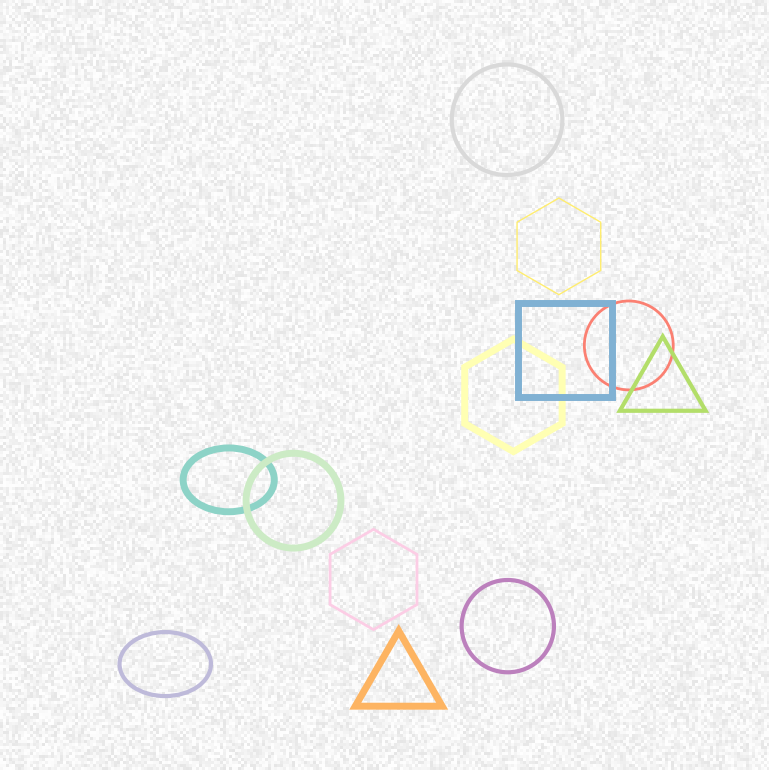[{"shape": "oval", "thickness": 2.5, "radius": 0.3, "center": [0.297, 0.377]}, {"shape": "hexagon", "thickness": 2.5, "radius": 0.37, "center": [0.667, 0.487]}, {"shape": "oval", "thickness": 1.5, "radius": 0.3, "center": [0.215, 0.138]}, {"shape": "circle", "thickness": 1, "radius": 0.29, "center": [0.817, 0.551]}, {"shape": "square", "thickness": 2.5, "radius": 0.31, "center": [0.733, 0.546]}, {"shape": "triangle", "thickness": 2.5, "radius": 0.33, "center": [0.518, 0.115]}, {"shape": "triangle", "thickness": 1.5, "radius": 0.32, "center": [0.861, 0.499]}, {"shape": "hexagon", "thickness": 1, "radius": 0.33, "center": [0.485, 0.247]}, {"shape": "circle", "thickness": 1.5, "radius": 0.36, "center": [0.659, 0.844]}, {"shape": "circle", "thickness": 1.5, "radius": 0.3, "center": [0.659, 0.187]}, {"shape": "circle", "thickness": 2.5, "radius": 0.31, "center": [0.381, 0.35]}, {"shape": "hexagon", "thickness": 0.5, "radius": 0.31, "center": [0.726, 0.68]}]